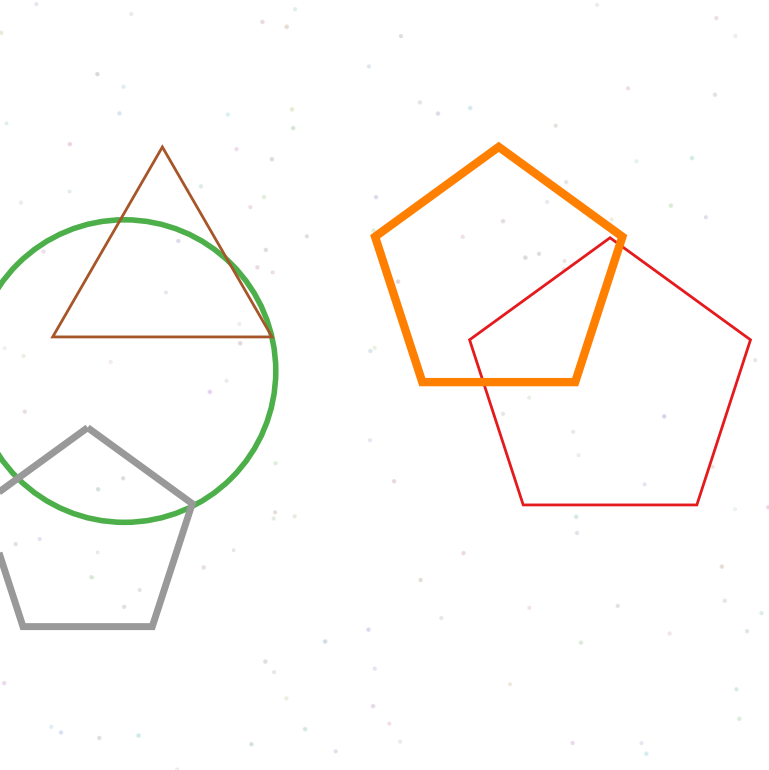[{"shape": "pentagon", "thickness": 1, "radius": 0.96, "center": [0.792, 0.499]}, {"shape": "circle", "thickness": 2, "radius": 0.98, "center": [0.162, 0.518]}, {"shape": "pentagon", "thickness": 3, "radius": 0.84, "center": [0.648, 0.64]}, {"shape": "triangle", "thickness": 1, "radius": 0.82, "center": [0.211, 0.645]}, {"shape": "pentagon", "thickness": 2.5, "radius": 0.71, "center": [0.114, 0.302]}]